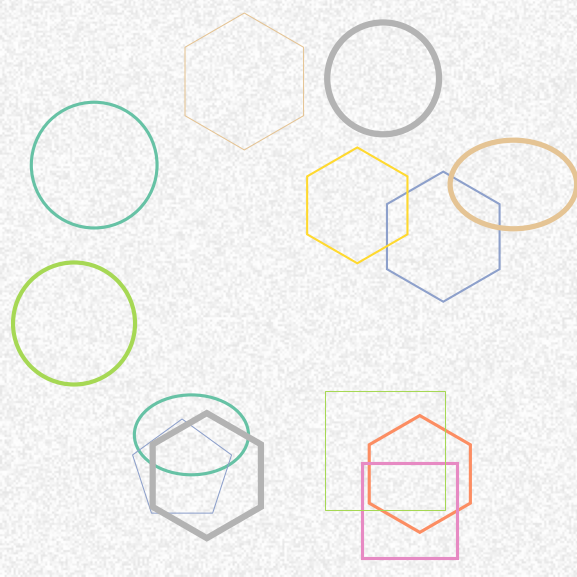[{"shape": "circle", "thickness": 1.5, "radius": 0.54, "center": [0.163, 0.713]}, {"shape": "oval", "thickness": 1.5, "radius": 0.49, "center": [0.331, 0.246]}, {"shape": "hexagon", "thickness": 1.5, "radius": 0.51, "center": [0.727, 0.178]}, {"shape": "hexagon", "thickness": 1, "radius": 0.56, "center": [0.768, 0.589]}, {"shape": "pentagon", "thickness": 0.5, "radius": 0.45, "center": [0.315, 0.183]}, {"shape": "square", "thickness": 1.5, "radius": 0.41, "center": [0.708, 0.115]}, {"shape": "circle", "thickness": 2, "radius": 0.53, "center": [0.128, 0.439]}, {"shape": "square", "thickness": 0.5, "radius": 0.52, "center": [0.667, 0.219]}, {"shape": "hexagon", "thickness": 1, "radius": 0.5, "center": [0.619, 0.644]}, {"shape": "oval", "thickness": 2.5, "radius": 0.55, "center": [0.889, 0.68]}, {"shape": "hexagon", "thickness": 0.5, "radius": 0.59, "center": [0.423, 0.858]}, {"shape": "hexagon", "thickness": 3, "radius": 0.54, "center": [0.358, 0.176]}, {"shape": "circle", "thickness": 3, "radius": 0.48, "center": [0.663, 0.863]}]